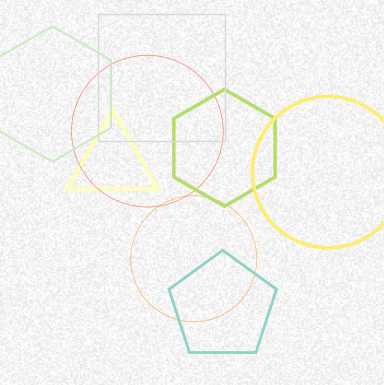[{"shape": "pentagon", "thickness": 2, "radius": 0.73, "center": [0.578, 0.203]}, {"shape": "triangle", "thickness": 2.5, "radius": 0.68, "center": [0.293, 0.578]}, {"shape": "circle", "thickness": 0.5, "radius": 0.99, "center": [0.383, 0.659]}, {"shape": "circle", "thickness": 0.5, "radius": 0.82, "center": [0.503, 0.328]}, {"shape": "hexagon", "thickness": 2.5, "radius": 0.76, "center": [0.583, 0.616]}, {"shape": "square", "thickness": 1, "radius": 0.82, "center": [0.419, 0.799]}, {"shape": "hexagon", "thickness": 1.5, "radius": 0.88, "center": [0.136, 0.756]}, {"shape": "circle", "thickness": 2.5, "radius": 0.98, "center": [0.852, 0.553]}]